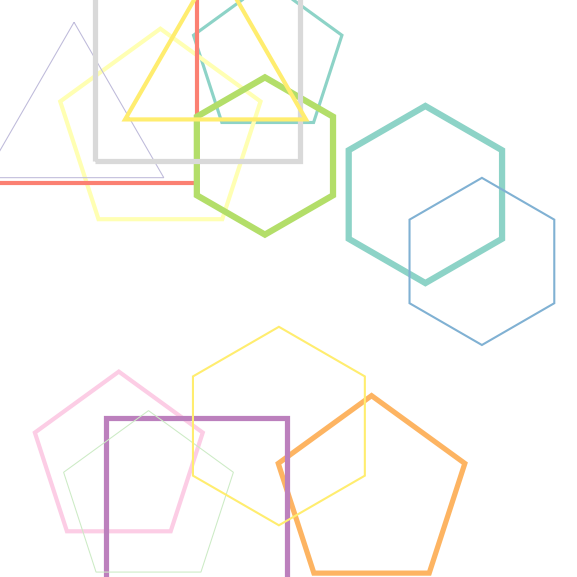[{"shape": "hexagon", "thickness": 3, "radius": 0.77, "center": [0.737, 0.662]}, {"shape": "pentagon", "thickness": 1.5, "radius": 0.68, "center": [0.464, 0.896]}, {"shape": "pentagon", "thickness": 2, "radius": 0.91, "center": [0.278, 0.767]}, {"shape": "triangle", "thickness": 0.5, "radius": 0.9, "center": [0.128, 0.781]}, {"shape": "square", "thickness": 2, "radius": 0.91, "center": [0.158, 0.864]}, {"shape": "hexagon", "thickness": 1, "radius": 0.72, "center": [0.834, 0.546]}, {"shape": "pentagon", "thickness": 2.5, "radius": 0.85, "center": [0.643, 0.144]}, {"shape": "hexagon", "thickness": 3, "radius": 0.68, "center": [0.459, 0.729]}, {"shape": "pentagon", "thickness": 2, "radius": 0.76, "center": [0.206, 0.203]}, {"shape": "square", "thickness": 2.5, "radius": 0.89, "center": [0.342, 0.898]}, {"shape": "square", "thickness": 2.5, "radius": 0.78, "center": [0.341, 0.119]}, {"shape": "pentagon", "thickness": 0.5, "radius": 0.77, "center": [0.257, 0.134]}, {"shape": "triangle", "thickness": 2, "radius": 0.9, "center": [0.373, 0.883]}, {"shape": "hexagon", "thickness": 1, "radius": 0.86, "center": [0.483, 0.261]}]